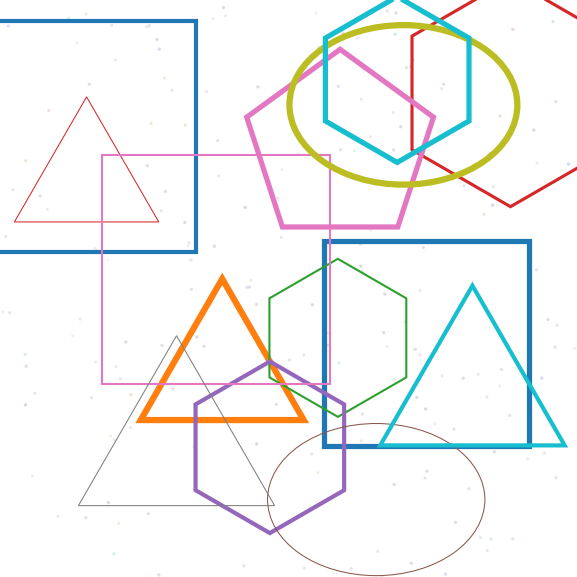[{"shape": "square", "thickness": 2.5, "radius": 0.89, "center": [0.739, 0.404]}, {"shape": "square", "thickness": 2, "radius": 1.0, "center": [0.14, 0.763]}, {"shape": "triangle", "thickness": 3, "radius": 0.81, "center": [0.385, 0.353]}, {"shape": "hexagon", "thickness": 1, "radius": 0.68, "center": [0.585, 0.414]}, {"shape": "hexagon", "thickness": 1.5, "radius": 0.98, "center": [0.884, 0.838]}, {"shape": "triangle", "thickness": 0.5, "radius": 0.72, "center": [0.15, 0.687]}, {"shape": "hexagon", "thickness": 2, "radius": 0.74, "center": [0.467, 0.225]}, {"shape": "oval", "thickness": 0.5, "radius": 0.94, "center": [0.651, 0.134]}, {"shape": "pentagon", "thickness": 2.5, "radius": 0.85, "center": [0.589, 0.744]}, {"shape": "square", "thickness": 1, "radius": 0.99, "center": [0.374, 0.532]}, {"shape": "triangle", "thickness": 0.5, "radius": 0.98, "center": [0.306, 0.222]}, {"shape": "oval", "thickness": 3, "radius": 0.99, "center": [0.699, 0.818]}, {"shape": "triangle", "thickness": 2, "radius": 0.92, "center": [0.818, 0.32]}, {"shape": "hexagon", "thickness": 2.5, "radius": 0.72, "center": [0.688, 0.861]}]